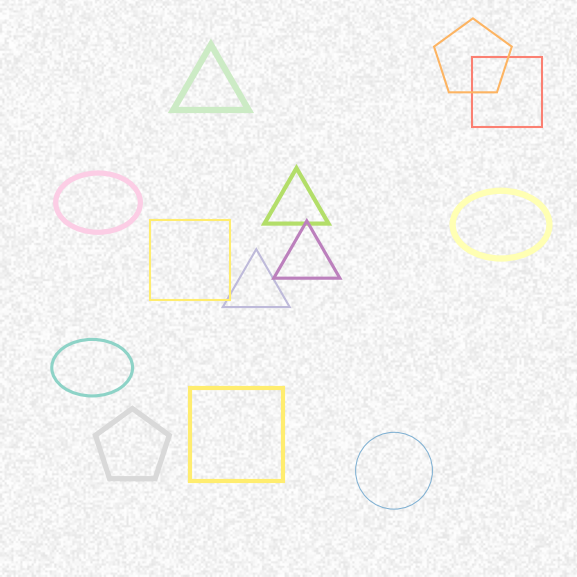[{"shape": "oval", "thickness": 1.5, "radius": 0.35, "center": [0.16, 0.362]}, {"shape": "oval", "thickness": 3, "radius": 0.42, "center": [0.868, 0.61]}, {"shape": "triangle", "thickness": 1, "radius": 0.33, "center": [0.444, 0.501]}, {"shape": "square", "thickness": 1, "radius": 0.3, "center": [0.878, 0.839]}, {"shape": "circle", "thickness": 0.5, "radius": 0.33, "center": [0.682, 0.184]}, {"shape": "pentagon", "thickness": 1, "radius": 0.35, "center": [0.819, 0.897]}, {"shape": "triangle", "thickness": 2, "radius": 0.32, "center": [0.513, 0.644]}, {"shape": "oval", "thickness": 2.5, "radius": 0.37, "center": [0.17, 0.648]}, {"shape": "pentagon", "thickness": 2.5, "radius": 0.34, "center": [0.229, 0.225]}, {"shape": "triangle", "thickness": 1.5, "radius": 0.33, "center": [0.531, 0.55]}, {"shape": "triangle", "thickness": 3, "radius": 0.38, "center": [0.365, 0.846]}, {"shape": "square", "thickness": 1, "radius": 0.35, "center": [0.329, 0.549]}, {"shape": "square", "thickness": 2, "radius": 0.4, "center": [0.41, 0.247]}]